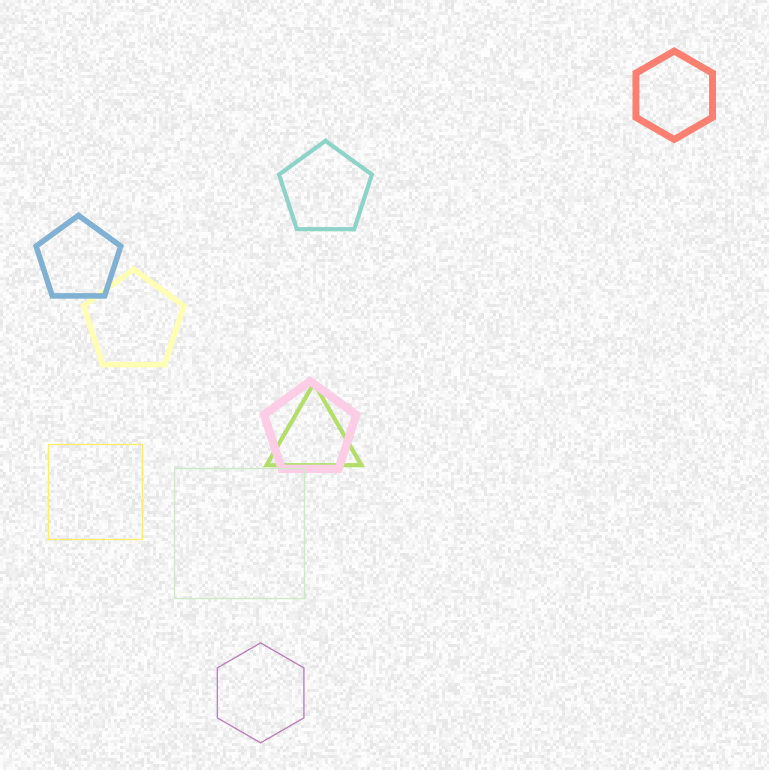[{"shape": "pentagon", "thickness": 1.5, "radius": 0.32, "center": [0.423, 0.754]}, {"shape": "pentagon", "thickness": 2, "radius": 0.34, "center": [0.174, 0.582]}, {"shape": "hexagon", "thickness": 2.5, "radius": 0.29, "center": [0.876, 0.876]}, {"shape": "pentagon", "thickness": 2, "radius": 0.29, "center": [0.102, 0.662]}, {"shape": "triangle", "thickness": 1.5, "radius": 0.36, "center": [0.408, 0.431]}, {"shape": "pentagon", "thickness": 3, "radius": 0.31, "center": [0.403, 0.442]}, {"shape": "hexagon", "thickness": 0.5, "radius": 0.32, "center": [0.338, 0.1]}, {"shape": "square", "thickness": 0.5, "radius": 0.42, "center": [0.31, 0.308]}, {"shape": "square", "thickness": 0.5, "radius": 0.31, "center": [0.123, 0.361]}]